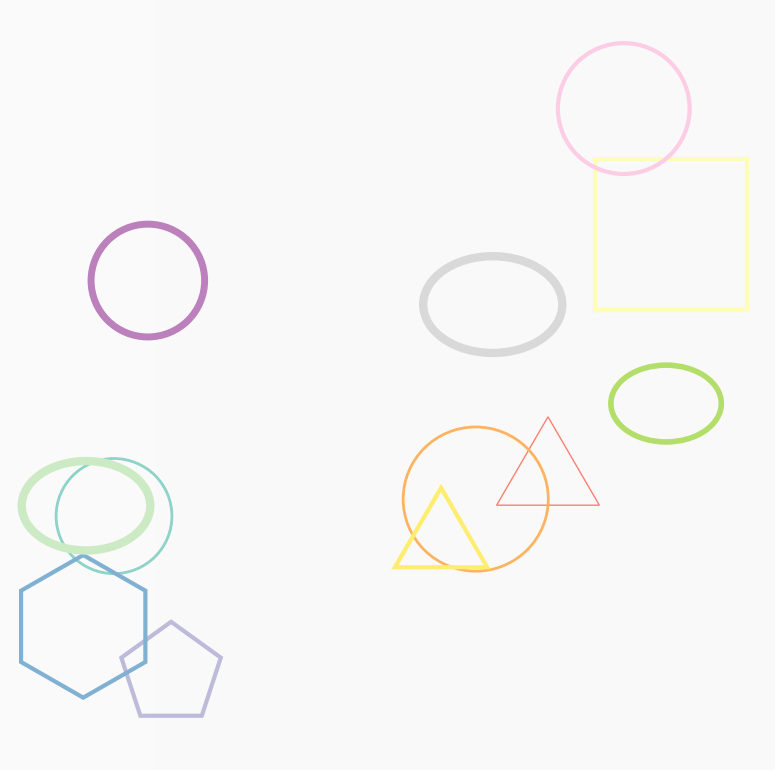[{"shape": "circle", "thickness": 1, "radius": 0.37, "center": [0.147, 0.33]}, {"shape": "square", "thickness": 1.5, "radius": 0.49, "center": [0.866, 0.695]}, {"shape": "pentagon", "thickness": 1.5, "radius": 0.34, "center": [0.221, 0.125]}, {"shape": "triangle", "thickness": 0.5, "radius": 0.38, "center": [0.707, 0.382]}, {"shape": "hexagon", "thickness": 1.5, "radius": 0.46, "center": [0.107, 0.187]}, {"shape": "circle", "thickness": 1, "radius": 0.47, "center": [0.614, 0.352]}, {"shape": "oval", "thickness": 2, "radius": 0.36, "center": [0.859, 0.476]}, {"shape": "circle", "thickness": 1.5, "radius": 0.42, "center": [0.805, 0.859]}, {"shape": "oval", "thickness": 3, "radius": 0.45, "center": [0.636, 0.604]}, {"shape": "circle", "thickness": 2.5, "radius": 0.37, "center": [0.191, 0.636]}, {"shape": "oval", "thickness": 3, "radius": 0.41, "center": [0.111, 0.343]}, {"shape": "triangle", "thickness": 1.5, "radius": 0.34, "center": [0.569, 0.298]}]